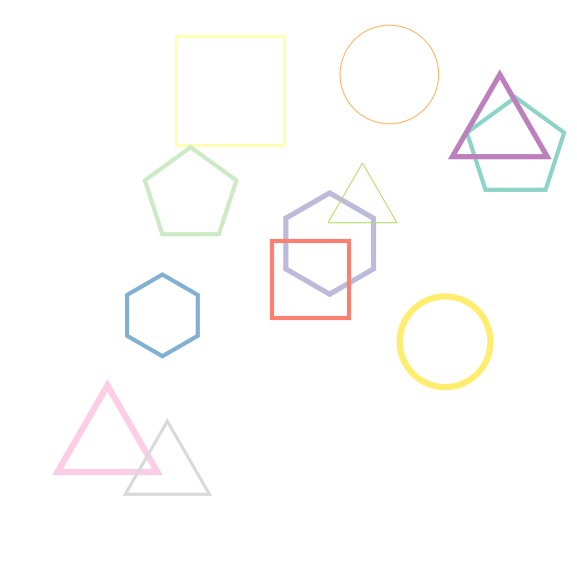[{"shape": "pentagon", "thickness": 2, "radius": 0.44, "center": [0.893, 0.742]}, {"shape": "square", "thickness": 1.5, "radius": 0.47, "center": [0.398, 0.843]}, {"shape": "hexagon", "thickness": 2.5, "radius": 0.44, "center": [0.571, 0.577]}, {"shape": "square", "thickness": 2, "radius": 0.33, "center": [0.538, 0.516]}, {"shape": "hexagon", "thickness": 2, "radius": 0.35, "center": [0.281, 0.453]}, {"shape": "circle", "thickness": 0.5, "radius": 0.43, "center": [0.674, 0.87]}, {"shape": "triangle", "thickness": 0.5, "radius": 0.34, "center": [0.628, 0.648]}, {"shape": "triangle", "thickness": 3, "radius": 0.5, "center": [0.186, 0.232]}, {"shape": "triangle", "thickness": 1.5, "radius": 0.42, "center": [0.29, 0.185]}, {"shape": "triangle", "thickness": 2.5, "radius": 0.47, "center": [0.865, 0.775]}, {"shape": "pentagon", "thickness": 2, "radius": 0.42, "center": [0.33, 0.661]}, {"shape": "circle", "thickness": 3, "radius": 0.39, "center": [0.771, 0.407]}]